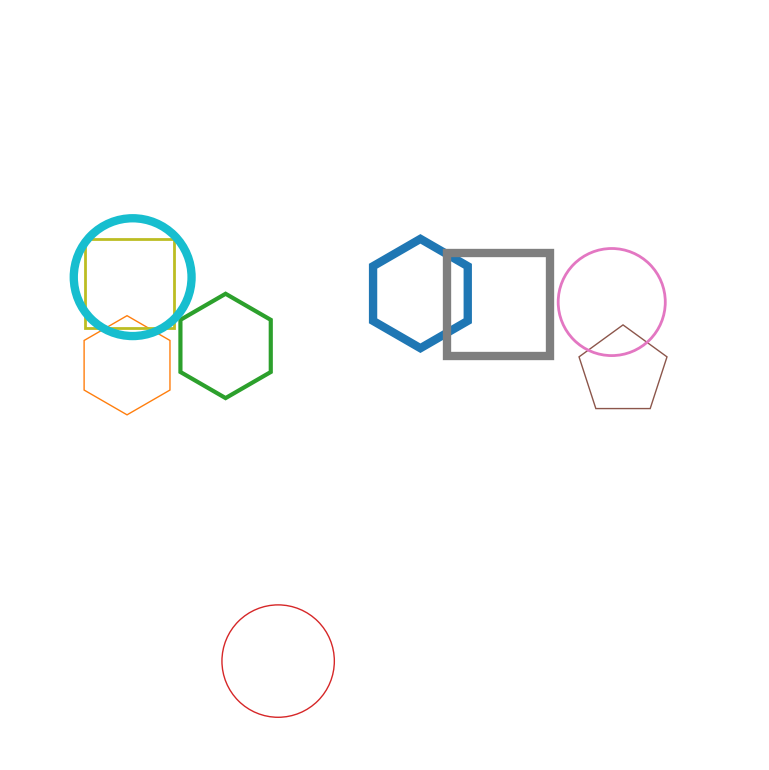[{"shape": "hexagon", "thickness": 3, "radius": 0.35, "center": [0.546, 0.619]}, {"shape": "hexagon", "thickness": 0.5, "radius": 0.32, "center": [0.165, 0.526]}, {"shape": "hexagon", "thickness": 1.5, "radius": 0.34, "center": [0.293, 0.551]}, {"shape": "circle", "thickness": 0.5, "radius": 0.36, "center": [0.361, 0.141]}, {"shape": "pentagon", "thickness": 0.5, "radius": 0.3, "center": [0.809, 0.518]}, {"shape": "circle", "thickness": 1, "radius": 0.35, "center": [0.794, 0.608]}, {"shape": "square", "thickness": 3, "radius": 0.34, "center": [0.647, 0.604]}, {"shape": "square", "thickness": 1, "radius": 0.29, "center": [0.168, 0.632]}, {"shape": "circle", "thickness": 3, "radius": 0.38, "center": [0.172, 0.64]}]